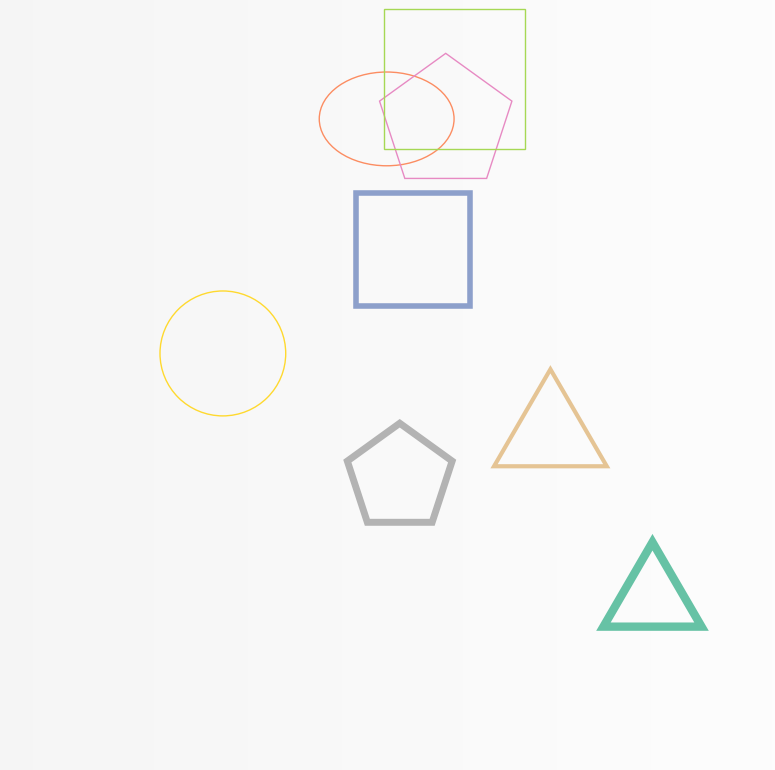[{"shape": "triangle", "thickness": 3, "radius": 0.37, "center": [0.842, 0.223]}, {"shape": "oval", "thickness": 0.5, "radius": 0.43, "center": [0.499, 0.846]}, {"shape": "square", "thickness": 2, "radius": 0.37, "center": [0.533, 0.676]}, {"shape": "pentagon", "thickness": 0.5, "radius": 0.45, "center": [0.575, 0.841]}, {"shape": "square", "thickness": 0.5, "radius": 0.45, "center": [0.587, 0.898]}, {"shape": "circle", "thickness": 0.5, "radius": 0.41, "center": [0.288, 0.541]}, {"shape": "triangle", "thickness": 1.5, "radius": 0.42, "center": [0.71, 0.436]}, {"shape": "pentagon", "thickness": 2.5, "radius": 0.36, "center": [0.516, 0.379]}]